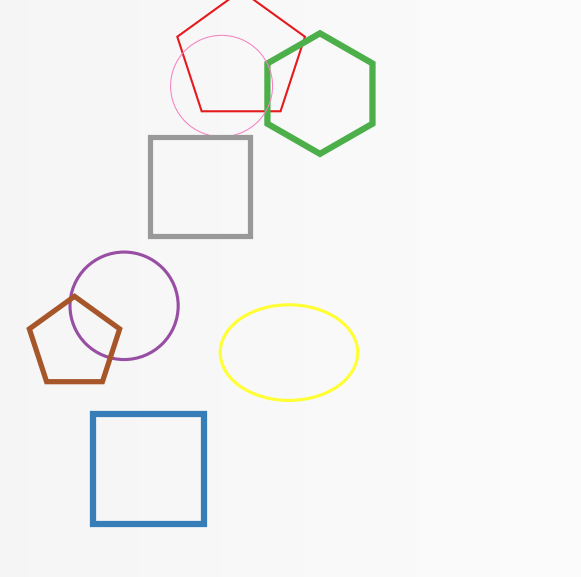[{"shape": "pentagon", "thickness": 1, "radius": 0.58, "center": [0.415, 0.9]}, {"shape": "square", "thickness": 3, "radius": 0.48, "center": [0.255, 0.187]}, {"shape": "hexagon", "thickness": 3, "radius": 0.52, "center": [0.55, 0.837]}, {"shape": "circle", "thickness": 1.5, "radius": 0.47, "center": [0.213, 0.47]}, {"shape": "oval", "thickness": 1.5, "radius": 0.59, "center": [0.497, 0.389]}, {"shape": "pentagon", "thickness": 2.5, "radius": 0.41, "center": [0.128, 0.404]}, {"shape": "circle", "thickness": 0.5, "radius": 0.44, "center": [0.381, 0.85]}, {"shape": "square", "thickness": 2.5, "radius": 0.43, "center": [0.345, 0.676]}]